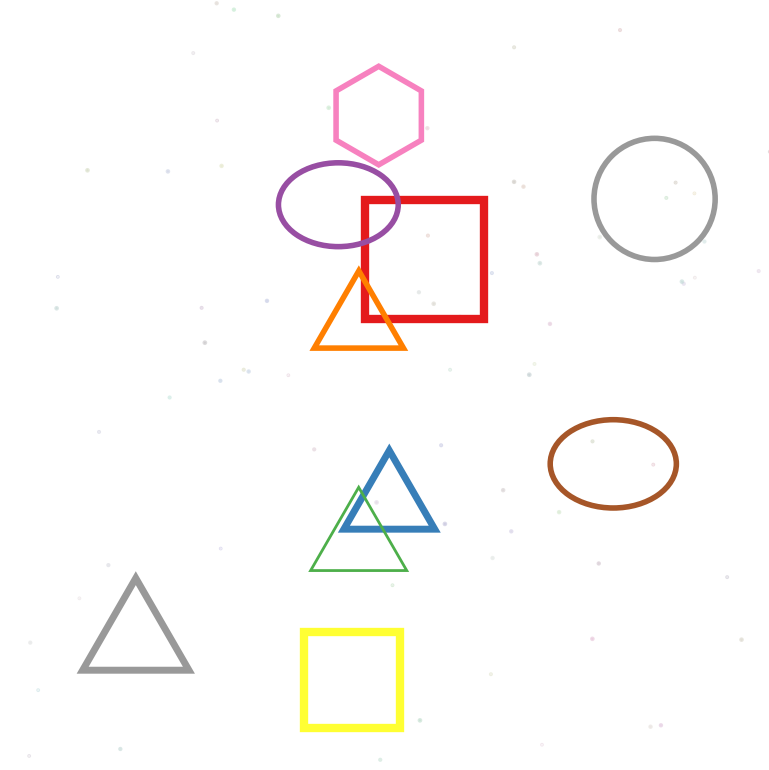[{"shape": "square", "thickness": 3, "radius": 0.39, "center": [0.551, 0.663]}, {"shape": "triangle", "thickness": 2.5, "radius": 0.34, "center": [0.506, 0.347]}, {"shape": "triangle", "thickness": 1, "radius": 0.36, "center": [0.466, 0.295]}, {"shape": "oval", "thickness": 2, "radius": 0.39, "center": [0.439, 0.734]}, {"shape": "triangle", "thickness": 2, "radius": 0.33, "center": [0.466, 0.581]}, {"shape": "square", "thickness": 3, "radius": 0.31, "center": [0.457, 0.116]}, {"shape": "oval", "thickness": 2, "radius": 0.41, "center": [0.796, 0.398]}, {"shape": "hexagon", "thickness": 2, "radius": 0.32, "center": [0.492, 0.85]}, {"shape": "circle", "thickness": 2, "radius": 0.39, "center": [0.85, 0.742]}, {"shape": "triangle", "thickness": 2.5, "radius": 0.4, "center": [0.176, 0.169]}]